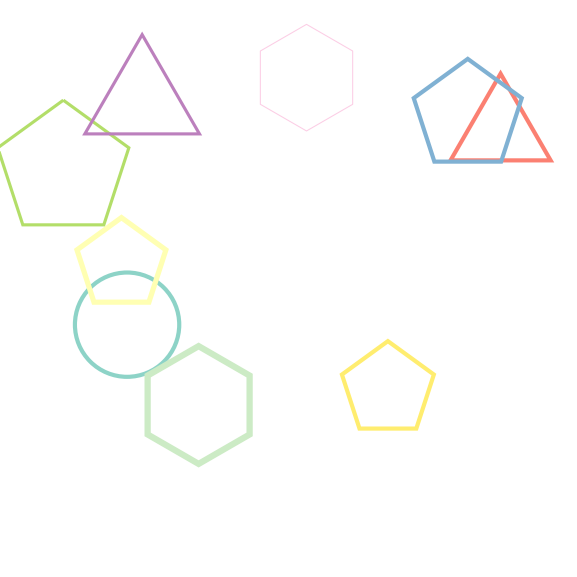[{"shape": "circle", "thickness": 2, "radius": 0.45, "center": [0.22, 0.437]}, {"shape": "pentagon", "thickness": 2.5, "radius": 0.4, "center": [0.21, 0.541]}, {"shape": "triangle", "thickness": 2, "radius": 0.5, "center": [0.867, 0.771]}, {"shape": "pentagon", "thickness": 2, "radius": 0.49, "center": [0.81, 0.799]}, {"shape": "pentagon", "thickness": 1.5, "radius": 0.6, "center": [0.11, 0.706]}, {"shape": "hexagon", "thickness": 0.5, "radius": 0.46, "center": [0.531, 0.865]}, {"shape": "triangle", "thickness": 1.5, "radius": 0.57, "center": [0.246, 0.825]}, {"shape": "hexagon", "thickness": 3, "radius": 0.51, "center": [0.344, 0.298]}, {"shape": "pentagon", "thickness": 2, "radius": 0.42, "center": [0.672, 0.325]}]